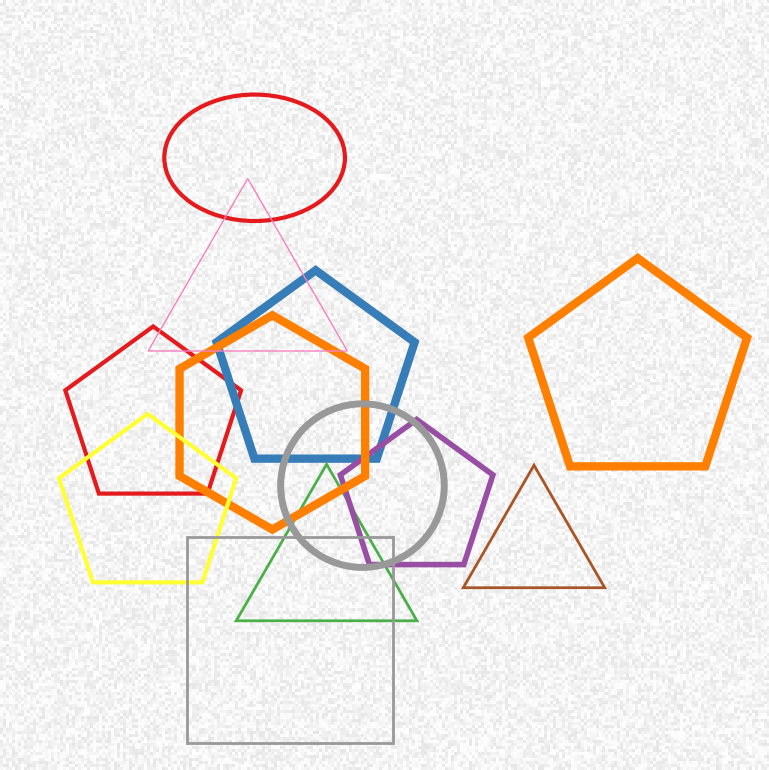[{"shape": "pentagon", "thickness": 1.5, "radius": 0.6, "center": [0.199, 0.456]}, {"shape": "oval", "thickness": 1.5, "radius": 0.59, "center": [0.331, 0.795]}, {"shape": "pentagon", "thickness": 3, "radius": 0.68, "center": [0.41, 0.514]}, {"shape": "triangle", "thickness": 1, "radius": 0.68, "center": [0.424, 0.262]}, {"shape": "pentagon", "thickness": 2, "radius": 0.52, "center": [0.541, 0.351]}, {"shape": "pentagon", "thickness": 3, "radius": 0.75, "center": [0.828, 0.515]}, {"shape": "hexagon", "thickness": 3, "radius": 0.7, "center": [0.354, 0.451]}, {"shape": "pentagon", "thickness": 1.5, "radius": 0.6, "center": [0.192, 0.342]}, {"shape": "triangle", "thickness": 1, "radius": 0.53, "center": [0.693, 0.29]}, {"shape": "triangle", "thickness": 0.5, "radius": 0.75, "center": [0.322, 0.619]}, {"shape": "square", "thickness": 1, "radius": 0.67, "center": [0.377, 0.169]}, {"shape": "circle", "thickness": 2.5, "radius": 0.53, "center": [0.471, 0.369]}]